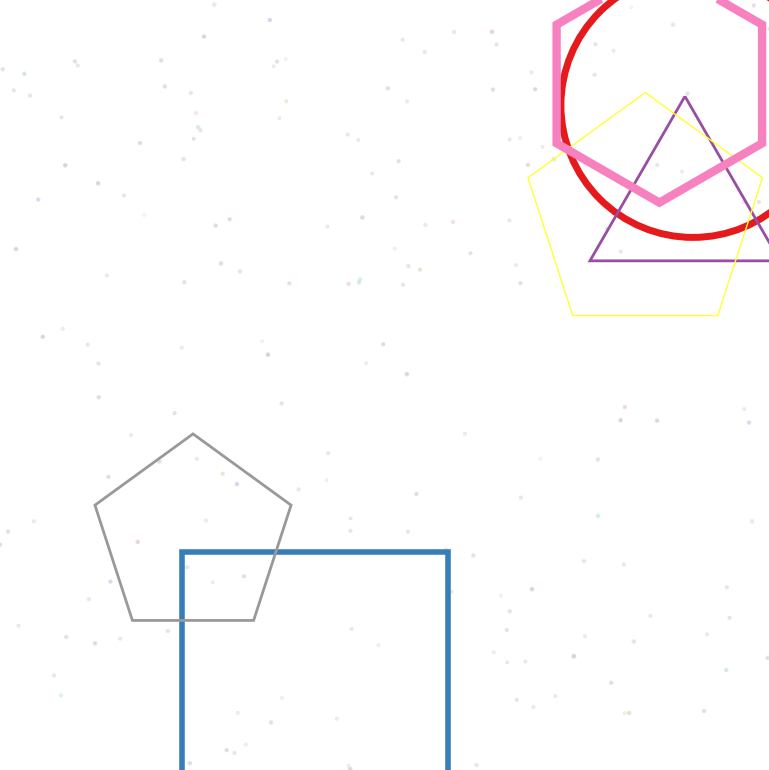[{"shape": "circle", "thickness": 2.5, "radius": 0.86, "center": [0.9, 0.863]}, {"shape": "square", "thickness": 2, "radius": 0.86, "center": [0.409, 0.11]}, {"shape": "triangle", "thickness": 1, "radius": 0.71, "center": [0.89, 0.732]}, {"shape": "pentagon", "thickness": 0.5, "radius": 0.8, "center": [0.838, 0.72]}, {"shape": "hexagon", "thickness": 3, "radius": 0.77, "center": [0.856, 0.891]}, {"shape": "pentagon", "thickness": 1, "radius": 0.67, "center": [0.251, 0.303]}]